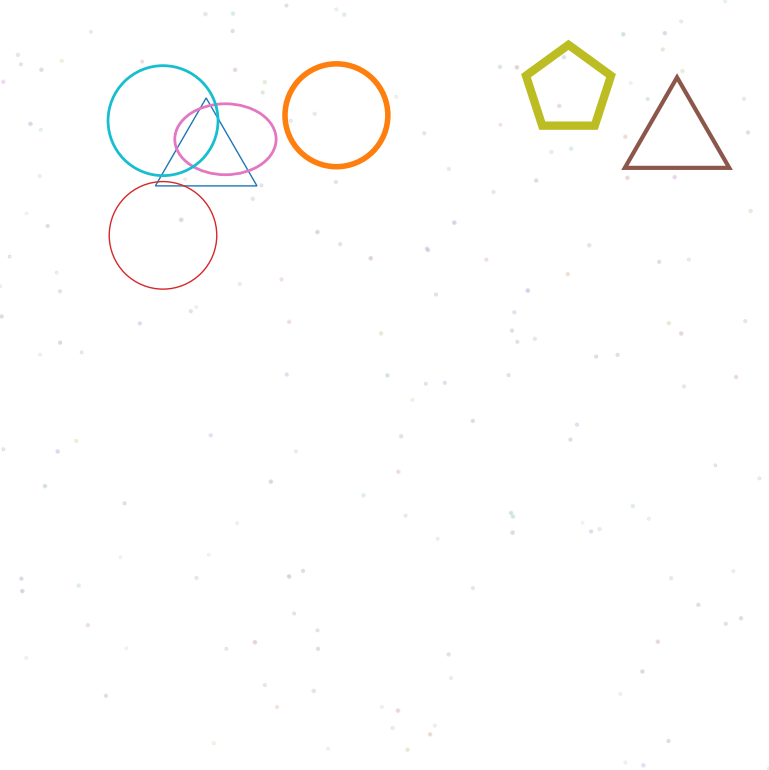[{"shape": "triangle", "thickness": 0.5, "radius": 0.38, "center": [0.268, 0.797]}, {"shape": "circle", "thickness": 2, "radius": 0.33, "center": [0.437, 0.85]}, {"shape": "circle", "thickness": 0.5, "radius": 0.35, "center": [0.212, 0.694]}, {"shape": "triangle", "thickness": 1.5, "radius": 0.39, "center": [0.879, 0.821]}, {"shape": "oval", "thickness": 1, "radius": 0.33, "center": [0.293, 0.819]}, {"shape": "pentagon", "thickness": 3, "radius": 0.29, "center": [0.738, 0.884]}, {"shape": "circle", "thickness": 1, "radius": 0.36, "center": [0.212, 0.843]}]